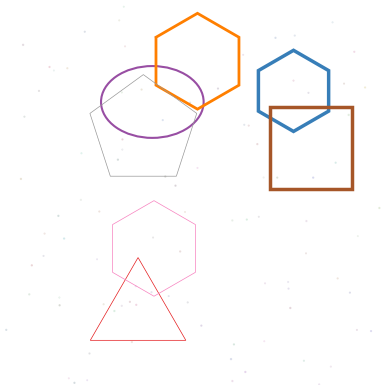[{"shape": "triangle", "thickness": 0.5, "radius": 0.72, "center": [0.359, 0.188]}, {"shape": "hexagon", "thickness": 2.5, "radius": 0.53, "center": [0.762, 0.764]}, {"shape": "oval", "thickness": 1.5, "radius": 0.67, "center": [0.396, 0.735]}, {"shape": "hexagon", "thickness": 2, "radius": 0.62, "center": [0.513, 0.841]}, {"shape": "square", "thickness": 2.5, "radius": 0.53, "center": [0.808, 0.615]}, {"shape": "hexagon", "thickness": 0.5, "radius": 0.62, "center": [0.4, 0.355]}, {"shape": "pentagon", "thickness": 0.5, "radius": 0.73, "center": [0.372, 0.66]}]